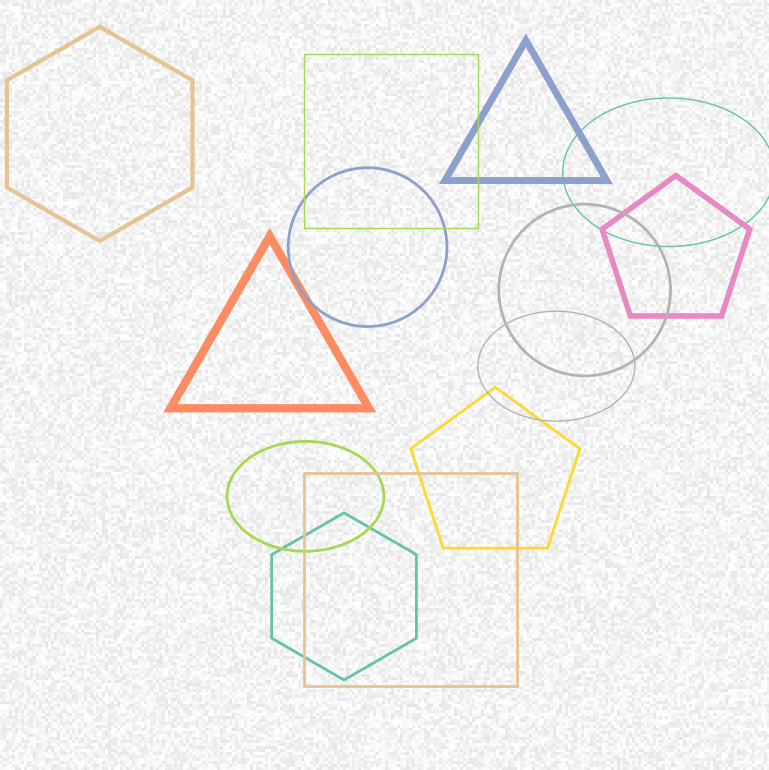[{"shape": "oval", "thickness": 0.5, "radius": 0.69, "center": [0.869, 0.776]}, {"shape": "hexagon", "thickness": 1, "radius": 0.54, "center": [0.447, 0.225]}, {"shape": "triangle", "thickness": 3, "radius": 0.74, "center": [0.35, 0.544]}, {"shape": "triangle", "thickness": 2.5, "radius": 0.61, "center": [0.683, 0.826]}, {"shape": "circle", "thickness": 1, "radius": 0.52, "center": [0.477, 0.679]}, {"shape": "pentagon", "thickness": 2, "radius": 0.5, "center": [0.878, 0.671]}, {"shape": "square", "thickness": 0.5, "radius": 0.56, "center": [0.507, 0.817]}, {"shape": "oval", "thickness": 1, "radius": 0.51, "center": [0.397, 0.355]}, {"shape": "pentagon", "thickness": 1, "radius": 0.58, "center": [0.643, 0.382]}, {"shape": "square", "thickness": 1, "radius": 0.69, "center": [0.533, 0.247]}, {"shape": "hexagon", "thickness": 1.5, "radius": 0.7, "center": [0.129, 0.826]}, {"shape": "circle", "thickness": 1, "radius": 0.56, "center": [0.759, 0.623]}, {"shape": "oval", "thickness": 0.5, "radius": 0.51, "center": [0.723, 0.524]}]